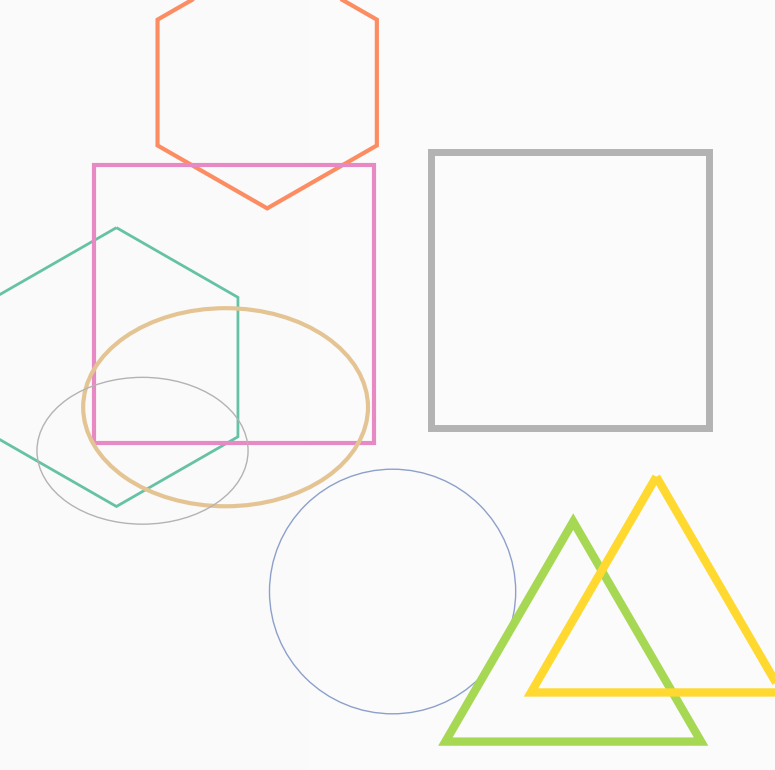[{"shape": "hexagon", "thickness": 1, "radius": 0.91, "center": [0.15, 0.523]}, {"shape": "hexagon", "thickness": 1.5, "radius": 0.82, "center": [0.345, 0.893]}, {"shape": "circle", "thickness": 0.5, "radius": 0.79, "center": [0.507, 0.232]}, {"shape": "square", "thickness": 1.5, "radius": 0.9, "center": [0.302, 0.605]}, {"shape": "triangle", "thickness": 3, "radius": 0.95, "center": [0.74, 0.132]}, {"shape": "triangle", "thickness": 3, "radius": 0.93, "center": [0.847, 0.194]}, {"shape": "oval", "thickness": 1.5, "radius": 0.92, "center": [0.291, 0.471]}, {"shape": "square", "thickness": 2.5, "radius": 0.9, "center": [0.736, 0.623]}, {"shape": "oval", "thickness": 0.5, "radius": 0.68, "center": [0.184, 0.415]}]